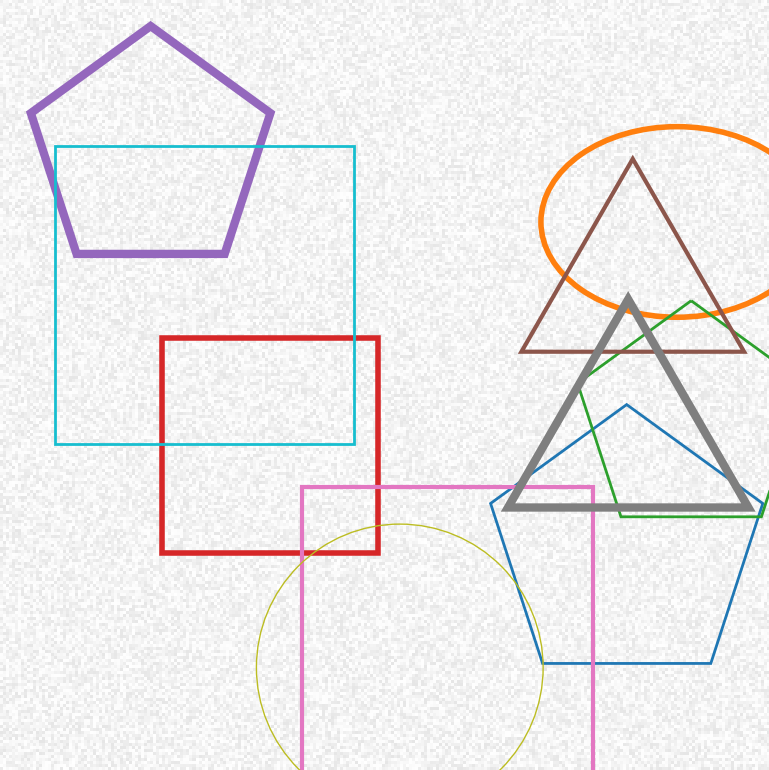[{"shape": "pentagon", "thickness": 1, "radius": 0.93, "center": [0.814, 0.289]}, {"shape": "oval", "thickness": 2, "radius": 0.88, "center": [0.879, 0.712]}, {"shape": "pentagon", "thickness": 1, "radius": 0.78, "center": [0.898, 0.454]}, {"shape": "square", "thickness": 2, "radius": 0.7, "center": [0.35, 0.422]}, {"shape": "pentagon", "thickness": 3, "radius": 0.82, "center": [0.196, 0.803]}, {"shape": "triangle", "thickness": 1.5, "radius": 0.83, "center": [0.822, 0.627]}, {"shape": "square", "thickness": 1.5, "radius": 0.94, "center": [0.581, 0.178]}, {"shape": "triangle", "thickness": 3, "radius": 0.9, "center": [0.816, 0.431]}, {"shape": "circle", "thickness": 0.5, "radius": 0.93, "center": [0.519, 0.133]}, {"shape": "square", "thickness": 1, "radius": 0.97, "center": [0.265, 0.617]}]